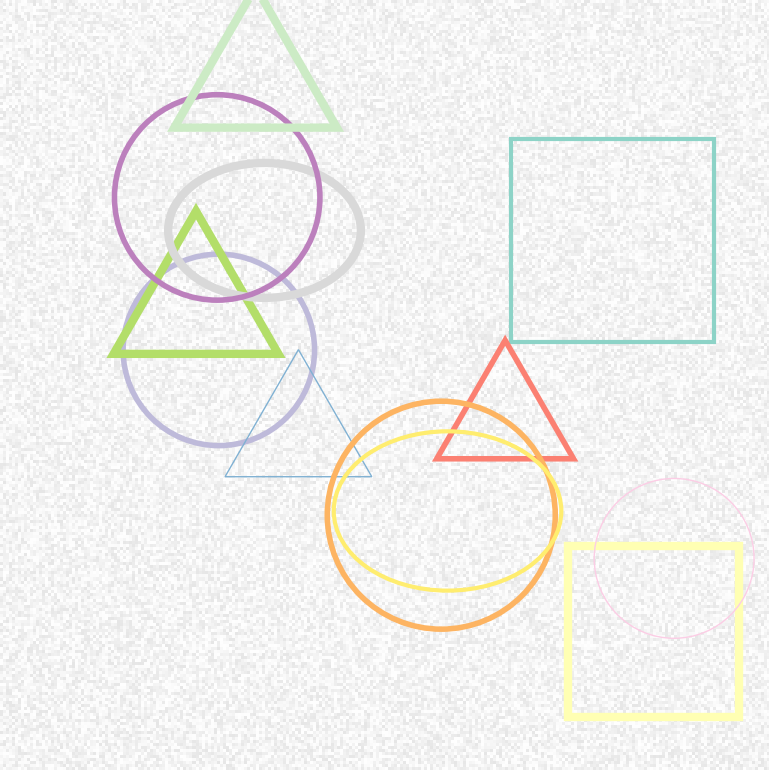[{"shape": "square", "thickness": 1.5, "radius": 0.66, "center": [0.796, 0.687]}, {"shape": "square", "thickness": 3, "radius": 0.56, "center": [0.848, 0.18]}, {"shape": "circle", "thickness": 2, "radius": 0.62, "center": [0.284, 0.546]}, {"shape": "triangle", "thickness": 2, "radius": 0.51, "center": [0.656, 0.455]}, {"shape": "triangle", "thickness": 0.5, "radius": 0.55, "center": [0.388, 0.436]}, {"shape": "circle", "thickness": 2, "radius": 0.74, "center": [0.573, 0.331]}, {"shape": "triangle", "thickness": 3, "radius": 0.62, "center": [0.255, 0.602]}, {"shape": "circle", "thickness": 0.5, "radius": 0.52, "center": [0.875, 0.275]}, {"shape": "oval", "thickness": 3, "radius": 0.63, "center": [0.344, 0.701]}, {"shape": "circle", "thickness": 2, "radius": 0.67, "center": [0.282, 0.744]}, {"shape": "triangle", "thickness": 3, "radius": 0.61, "center": [0.332, 0.895]}, {"shape": "oval", "thickness": 1.5, "radius": 0.74, "center": [0.581, 0.336]}]